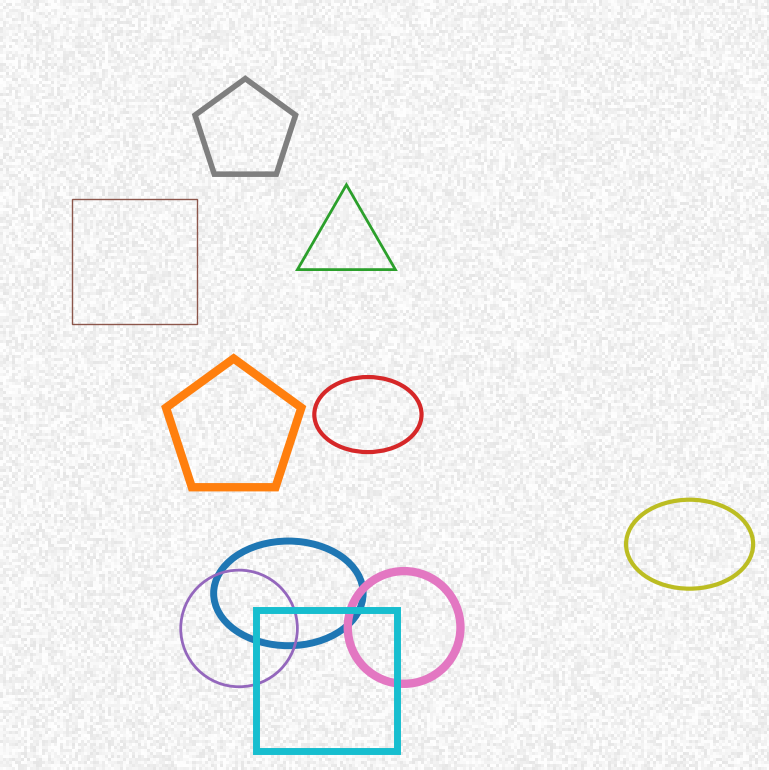[{"shape": "oval", "thickness": 2.5, "radius": 0.49, "center": [0.375, 0.229]}, {"shape": "pentagon", "thickness": 3, "radius": 0.46, "center": [0.303, 0.442]}, {"shape": "triangle", "thickness": 1, "radius": 0.37, "center": [0.45, 0.687]}, {"shape": "oval", "thickness": 1.5, "radius": 0.35, "center": [0.478, 0.462]}, {"shape": "circle", "thickness": 1, "radius": 0.38, "center": [0.31, 0.184]}, {"shape": "square", "thickness": 0.5, "radius": 0.41, "center": [0.175, 0.661]}, {"shape": "circle", "thickness": 3, "radius": 0.37, "center": [0.525, 0.185]}, {"shape": "pentagon", "thickness": 2, "radius": 0.34, "center": [0.319, 0.829]}, {"shape": "oval", "thickness": 1.5, "radius": 0.41, "center": [0.896, 0.293]}, {"shape": "square", "thickness": 2.5, "radius": 0.46, "center": [0.424, 0.116]}]